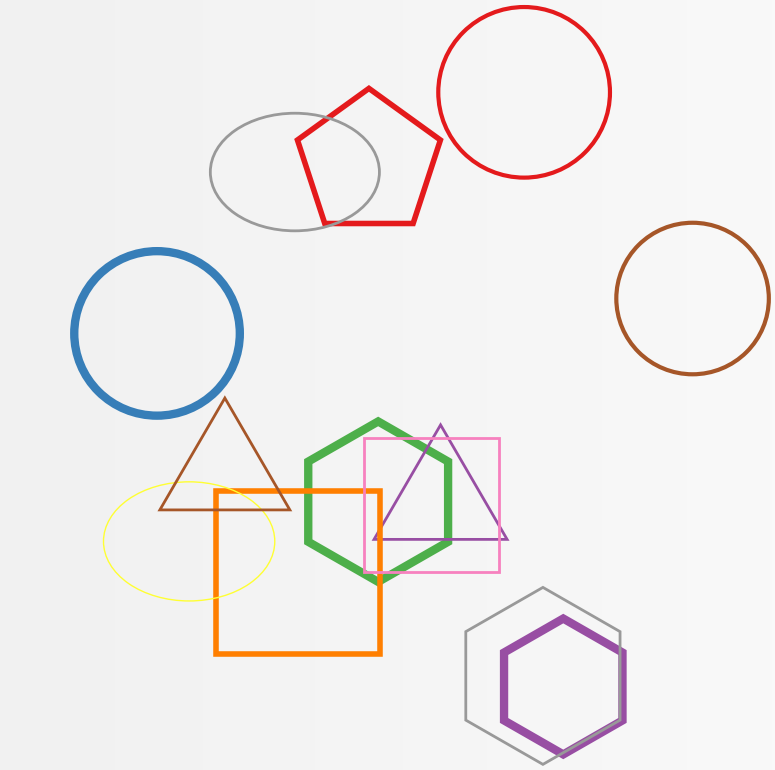[{"shape": "circle", "thickness": 1.5, "radius": 0.55, "center": [0.676, 0.88]}, {"shape": "pentagon", "thickness": 2, "radius": 0.48, "center": [0.476, 0.788]}, {"shape": "circle", "thickness": 3, "radius": 0.53, "center": [0.203, 0.567]}, {"shape": "hexagon", "thickness": 3, "radius": 0.52, "center": [0.488, 0.348]}, {"shape": "triangle", "thickness": 1, "radius": 0.5, "center": [0.568, 0.349]}, {"shape": "hexagon", "thickness": 3, "radius": 0.44, "center": [0.727, 0.108]}, {"shape": "square", "thickness": 2, "radius": 0.53, "center": [0.385, 0.257]}, {"shape": "oval", "thickness": 0.5, "radius": 0.55, "center": [0.244, 0.297]}, {"shape": "circle", "thickness": 1.5, "radius": 0.49, "center": [0.894, 0.612]}, {"shape": "triangle", "thickness": 1, "radius": 0.48, "center": [0.29, 0.386]}, {"shape": "square", "thickness": 1, "radius": 0.44, "center": [0.557, 0.344]}, {"shape": "hexagon", "thickness": 1, "radius": 0.57, "center": [0.701, 0.122]}, {"shape": "oval", "thickness": 1, "radius": 0.55, "center": [0.38, 0.777]}]